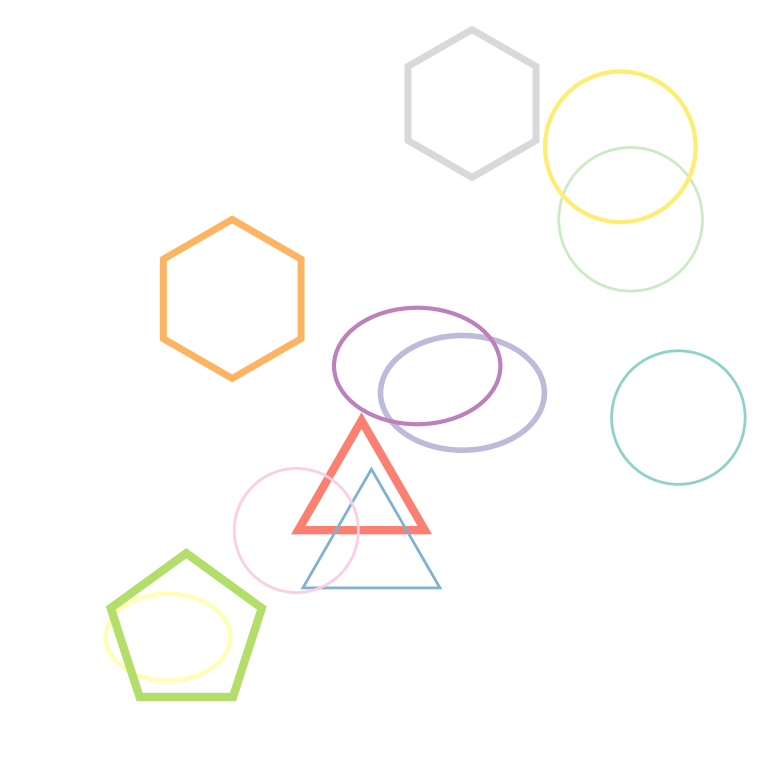[{"shape": "circle", "thickness": 1, "radius": 0.43, "center": [0.881, 0.458]}, {"shape": "oval", "thickness": 1.5, "radius": 0.4, "center": [0.218, 0.172]}, {"shape": "oval", "thickness": 2, "radius": 0.53, "center": [0.601, 0.49]}, {"shape": "triangle", "thickness": 3, "radius": 0.47, "center": [0.47, 0.359]}, {"shape": "triangle", "thickness": 1, "radius": 0.51, "center": [0.482, 0.288]}, {"shape": "hexagon", "thickness": 2.5, "radius": 0.52, "center": [0.302, 0.612]}, {"shape": "pentagon", "thickness": 3, "radius": 0.52, "center": [0.242, 0.178]}, {"shape": "circle", "thickness": 1, "radius": 0.4, "center": [0.385, 0.311]}, {"shape": "hexagon", "thickness": 2.5, "radius": 0.48, "center": [0.613, 0.866]}, {"shape": "oval", "thickness": 1.5, "radius": 0.54, "center": [0.542, 0.525]}, {"shape": "circle", "thickness": 1, "radius": 0.47, "center": [0.819, 0.715]}, {"shape": "circle", "thickness": 1.5, "radius": 0.49, "center": [0.806, 0.809]}]